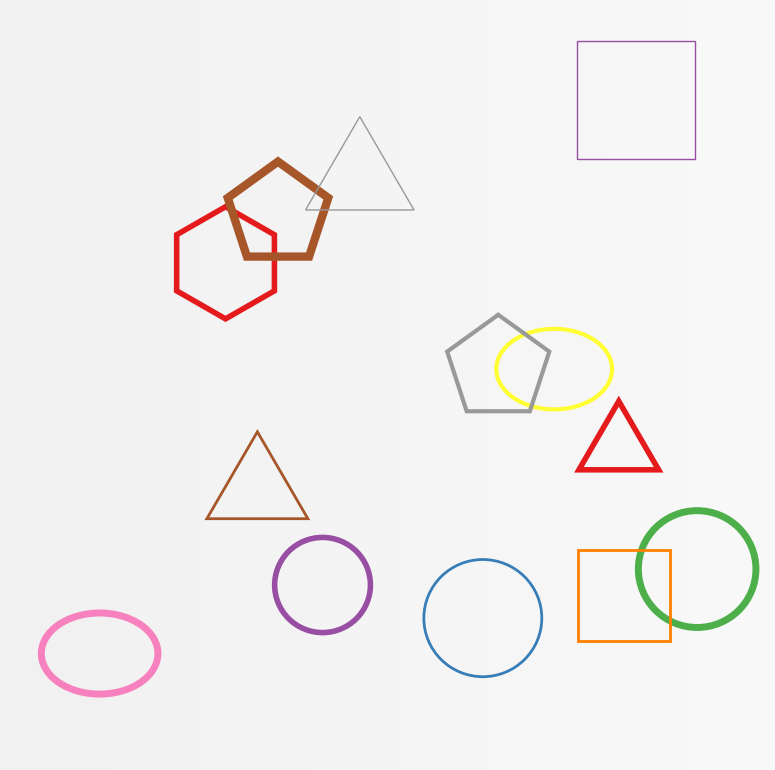[{"shape": "hexagon", "thickness": 2, "radius": 0.36, "center": [0.291, 0.659]}, {"shape": "triangle", "thickness": 2, "radius": 0.3, "center": [0.798, 0.42]}, {"shape": "circle", "thickness": 1, "radius": 0.38, "center": [0.623, 0.197]}, {"shape": "circle", "thickness": 2.5, "radius": 0.38, "center": [0.9, 0.261]}, {"shape": "square", "thickness": 0.5, "radius": 0.38, "center": [0.821, 0.87]}, {"shape": "circle", "thickness": 2, "radius": 0.31, "center": [0.416, 0.24]}, {"shape": "square", "thickness": 1, "radius": 0.3, "center": [0.805, 0.227]}, {"shape": "oval", "thickness": 1.5, "radius": 0.37, "center": [0.715, 0.521]}, {"shape": "pentagon", "thickness": 3, "radius": 0.34, "center": [0.359, 0.722]}, {"shape": "triangle", "thickness": 1, "radius": 0.38, "center": [0.332, 0.364]}, {"shape": "oval", "thickness": 2.5, "radius": 0.38, "center": [0.129, 0.151]}, {"shape": "pentagon", "thickness": 1.5, "radius": 0.35, "center": [0.643, 0.522]}, {"shape": "triangle", "thickness": 0.5, "radius": 0.4, "center": [0.464, 0.768]}]